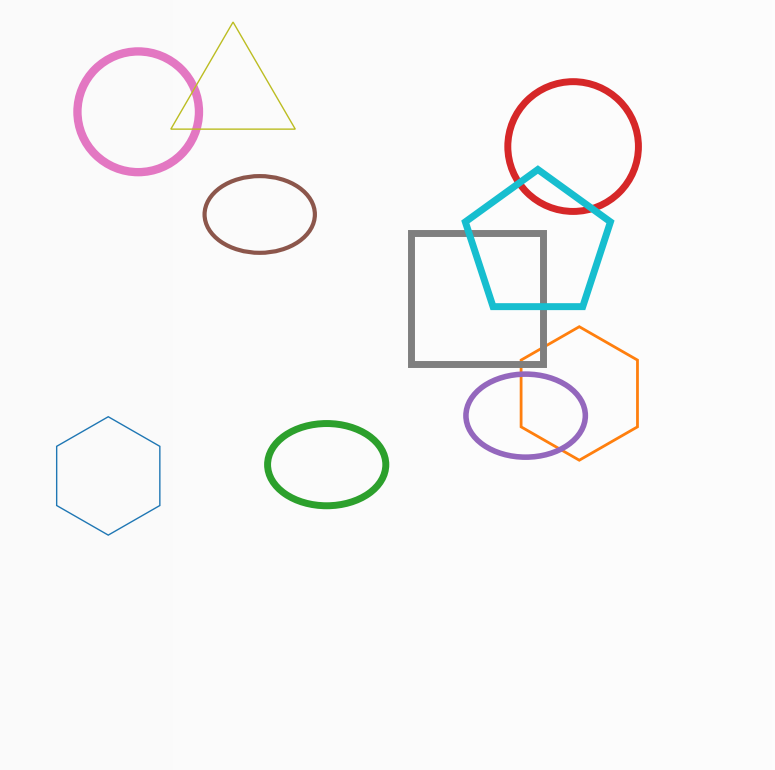[{"shape": "hexagon", "thickness": 0.5, "radius": 0.38, "center": [0.14, 0.382]}, {"shape": "hexagon", "thickness": 1, "radius": 0.43, "center": [0.747, 0.489]}, {"shape": "oval", "thickness": 2.5, "radius": 0.38, "center": [0.422, 0.397]}, {"shape": "circle", "thickness": 2.5, "radius": 0.42, "center": [0.74, 0.81]}, {"shape": "oval", "thickness": 2, "radius": 0.39, "center": [0.678, 0.46]}, {"shape": "oval", "thickness": 1.5, "radius": 0.36, "center": [0.335, 0.721]}, {"shape": "circle", "thickness": 3, "radius": 0.39, "center": [0.178, 0.855]}, {"shape": "square", "thickness": 2.5, "radius": 0.43, "center": [0.616, 0.612]}, {"shape": "triangle", "thickness": 0.5, "radius": 0.46, "center": [0.301, 0.879]}, {"shape": "pentagon", "thickness": 2.5, "radius": 0.49, "center": [0.694, 0.681]}]